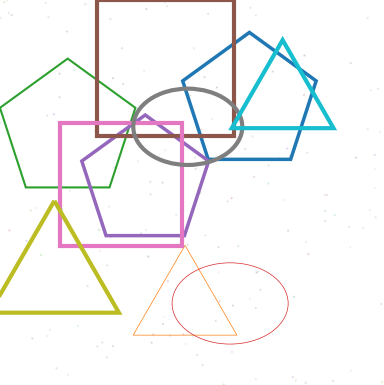[{"shape": "pentagon", "thickness": 2.5, "radius": 0.91, "center": [0.648, 0.734]}, {"shape": "triangle", "thickness": 0.5, "radius": 0.78, "center": [0.481, 0.207]}, {"shape": "pentagon", "thickness": 1.5, "radius": 0.92, "center": [0.176, 0.663]}, {"shape": "oval", "thickness": 0.5, "radius": 0.75, "center": [0.598, 0.212]}, {"shape": "pentagon", "thickness": 2.5, "radius": 0.87, "center": [0.377, 0.528]}, {"shape": "square", "thickness": 3, "radius": 0.89, "center": [0.43, 0.824]}, {"shape": "square", "thickness": 3, "radius": 0.79, "center": [0.314, 0.521]}, {"shape": "oval", "thickness": 3, "radius": 0.71, "center": [0.488, 0.671]}, {"shape": "triangle", "thickness": 3, "radius": 0.97, "center": [0.141, 0.285]}, {"shape": "triangle", "thickness": 3, "radius": 0.76, "center": [0.734, 0.743]}]